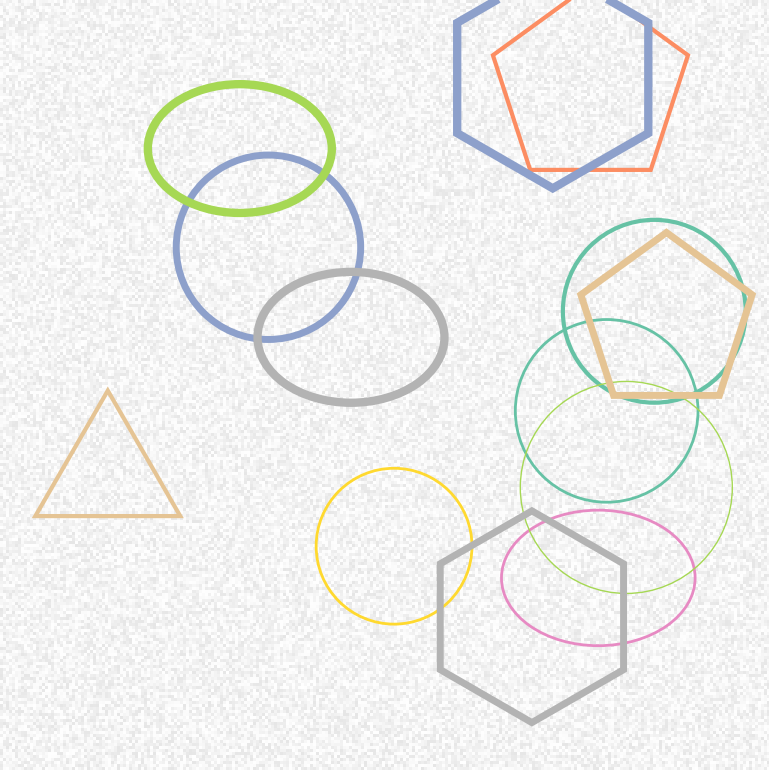[{"shape": "circle", "thickness": 1.5, "radius": 0.59, "center": [0.85, 0.596]}, {"shape": "circle", "thickness": 1, "radius": 0.59, "center": [0.788, 0.466]}, {"shape": "pentagon", "thickness": 1.5, "radius": 0.67, "center": [0.767, 0.887]}, {"shape": "hexagon", "thickness": 3, "radius": 0.72, "center": [0.718, 0.899]}, {"shape": "circle", "thickness": 2.5, "radius": 0.6, "center": [0.349, 0.679]}, {"shape": "oval", "thickness": 1, "radius": 0.63, "center": [0.777, 0.249]}, {"shape": "oval", "thickness": 3, "radius": 0.6, "center": [0.311, 0.807]}, {"shape": "circle", "thickness": 0.5, "radius": 0.69, "center": [0.813, 0.367]}, {"shape": "circle", "thickness": 1, "radius": 0.51, "center": [0.512, 0.291]}, {"shape": "triangle", "thickness": 1.5, "radius": 0.54, "center": [0.14, 0.384]}, {"shape": "pentagon", "thickness": 2.5, "radius": 0.58, "center": [0.866, 0.581]}, {"shape": "oval", "thickness": 3, "radius": 0.61, "center": [0.456, 0.562]}, {"shape": "hexagon", "thickness": 2.5, "radius": 0.69, "center": [0.691, 0.199]}]